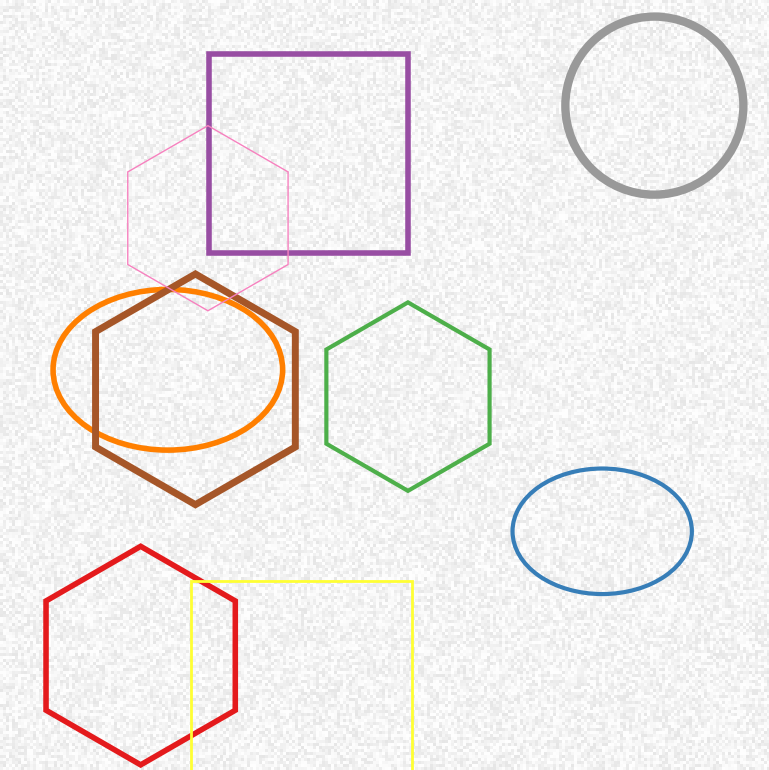[{"shape": "hexagon", "thickness": 2, "radius": 0.71, "center": [0.183, 0.149]}, {"shape": "oval", "thickness": 1.5, "radius": 0.58, "center": [0.782, 0.31]}, {"shape": "hexagon", "thickness": 1.5, "radius": 0.61, "center": [0.53, 0.485]}, {"shape": "square", "thickness": 2, "radius": 0.65, "center": [0.4, 0.801]}, {"shape": "oval", "thickness": 2, "radius": 0.75, "center": [0.218, 0.52]}, {"shape": "square", "thickness": 1, "radius": 0.72, "center": [0.391, 0.102]}, {"shape": "hexagon", "thickness": 2.5, "radius": 0.75, "center": [0.254, 0.494]}, {"shape": "hexagon", "thickness": 0.5, "radius": 0.6, "center": [0.27, 0.717]}, {"shape": "circle", "thickness": 3, "radius": 0.58, "center": [0.85, 0.863]}]